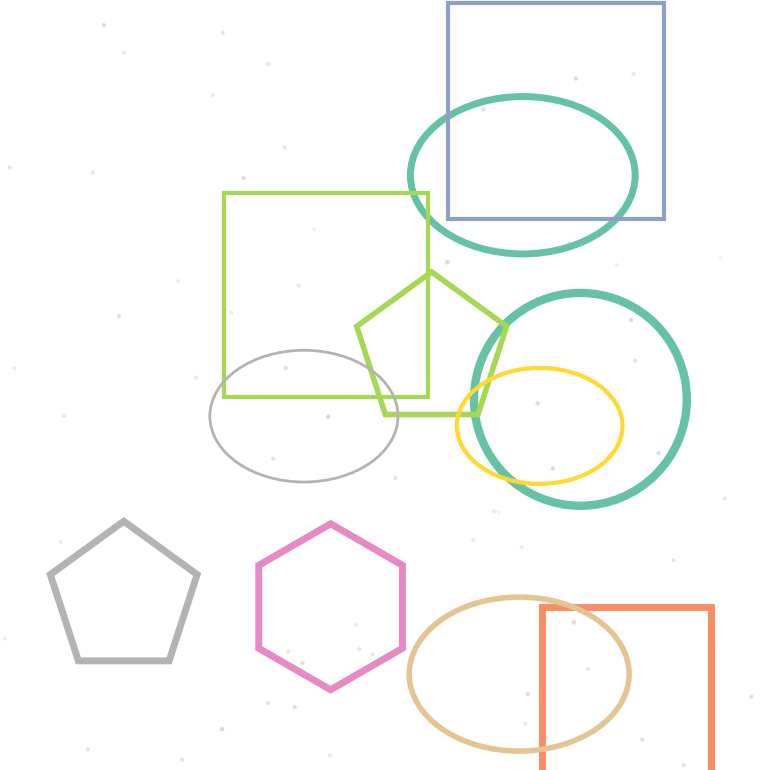[{"shape": "circle", "thickness": 3, "radius": 0.69, "center": [0.754, 0.481]}, {"shape": "oval", "thickness": 2.5, "radius": 0.73, "center": [0.679, 0.772]}, {"shape": "square", "thickness": 2.5, "radius": 0.55, "center": [0.814, 0.102]}, {"shape": "square", "thickness": 1.5, "radius": 0.7, "center": [0.722, 0.856]}, {"shape": "hexagon", "thickness": 2.5, "radius": 0.54, "center": [0.429, 0.212]}, {"shape": "pentagon", "thickness": 2, "radius": 0.51, "center": [0.561, 0.545]}, {"shape": "square", "thickness": 1.5, "radius": 0.66, "center": [0.423, 0.617]}, {"shape": "oval", "thickness": 1.5, "radius": 0.54, "center": [0.701, 0.447]}, {"shape": "oval", "thickness": 2, "radius": 0.71, "center": [0.674, 0.125]}, {"shape": "pentagon", "thickness": 2.5, "radius": 0.5, "center": [0.161, 0.223]}, {"shape": "oval", "thickness": 1, "radius": 0.61, "center": [0.395, 0.46]}]